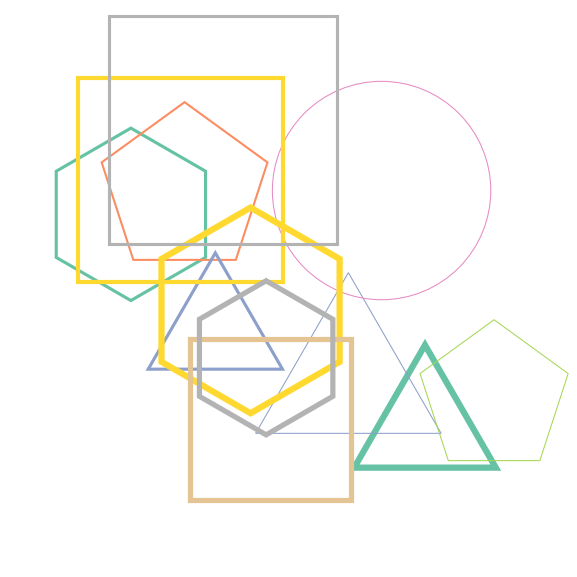[{"shape": "hexagon", "thickness": 1.5, "radius": 0.75, "center": [0.227, 0.628]}, {"shape": "triangle", "thickness": 3, "radius": 0.71, "center": [0.736, 0.26]}, {"shape": "pentagon", "thickness": 1, "radius": 0.75, "center": [0.32, 0.671]}, {"shape": "triangle", "thickness": 1.5, "radius": 0.67, "center": [0.373, 0.427]}, {"shape": "triangle", "thickness": 0.5, "radius": 0.93, "center": [0.603, 0.342]}, {"shape": "circle", "thickness": 0.5, "radius": 0.95, "center": [0.661, 0.669]}, {"shape": "pentagon", "thickness": 0.5, "radius": 0.67, "center": [0.856, 0.311]}, {"shape": "hexagon", "thickness": 3, "radius": 0.89, "center": [0.434, 0.462]}, {"shape": "square", "thickness": 2, "radius": 0.88, "center": [0.313, 0.687]}, {"shape": "square", "thickness": 2.5, "radius": 0.7, "center": [0.469, 0.273]}, {"shape": "hexagon", "thickness": 2.5, "radius": 0.67, "center": [0.461, 0.38]}, {"shape": "square", "thickness": 1.5, "radius": 0.99, "center": [0.385, 0.774]}]